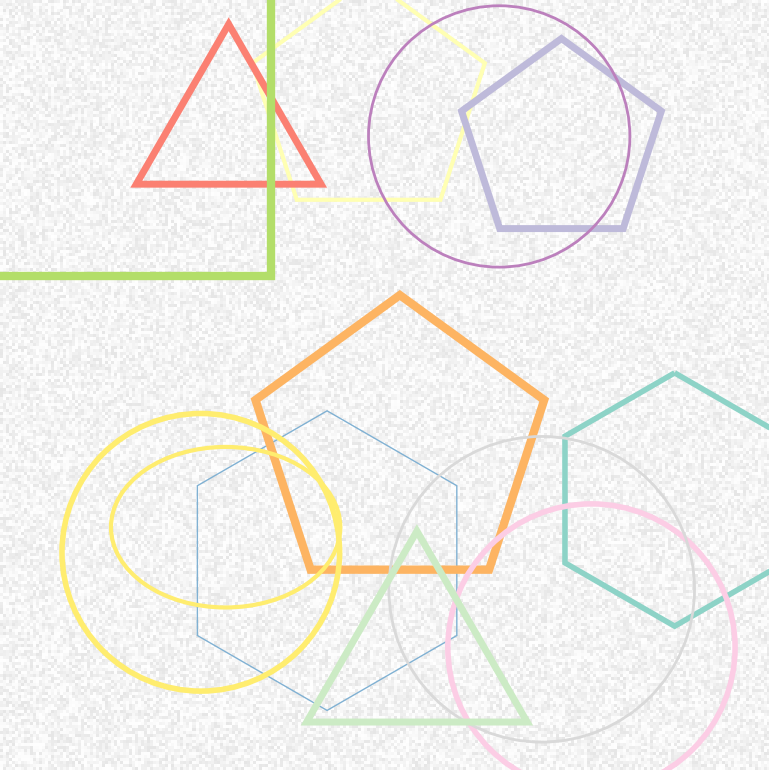[{"shape": "hexagon", "thickness": 2, "radius": 0.82, "center": [0.876, 0.351]}, {"shape": "pentagon", "thickness": 1.5, "radius": 0.79, "center": [0.479, 0.869]}, {"shape": "pentagon", "thickness": 2.5, "radius": 0.68, "center": [0.729, 0.813]}, {"shape": "triangle", "thickness": 2.5, "radius": 0.69, "center": [0.297, 0.83]}, {"shape": "hexagon", "thickness": 0.5, "radius": 0.97, "center": [0.425, 0.272]}, {"shape": "pentagon", "thickness": 3, "radius": 0.99, "center": [0.519, 0.42]}, {"shape": "square", "thickness": 3, "radius": 0.95, "center": [0.163, 0.831]}, {"shape": "circle", "thickness": 2, "radius": 0.93, "center": [0.768, 0.159]}, {"shape": "circle", "thickness": 1, "radius": 0.99, "center": [0.704, 0.235]}, {"shape": "circle", "thickness": 1, "radius": 0.85, "center": [0.648, 0.823]}, {"shape": "triangle", "thickness": 2.5, "radius": 0.83, "center": [0.541, 0.145]}, {"shape": "circle", "thickness": 2, "radius": 0.9, "center": [0.261, 0.283]}, {"shape": "oval", "thickness": 1.5, "radius": 0.74, "center": [0.293, 0.315]}]